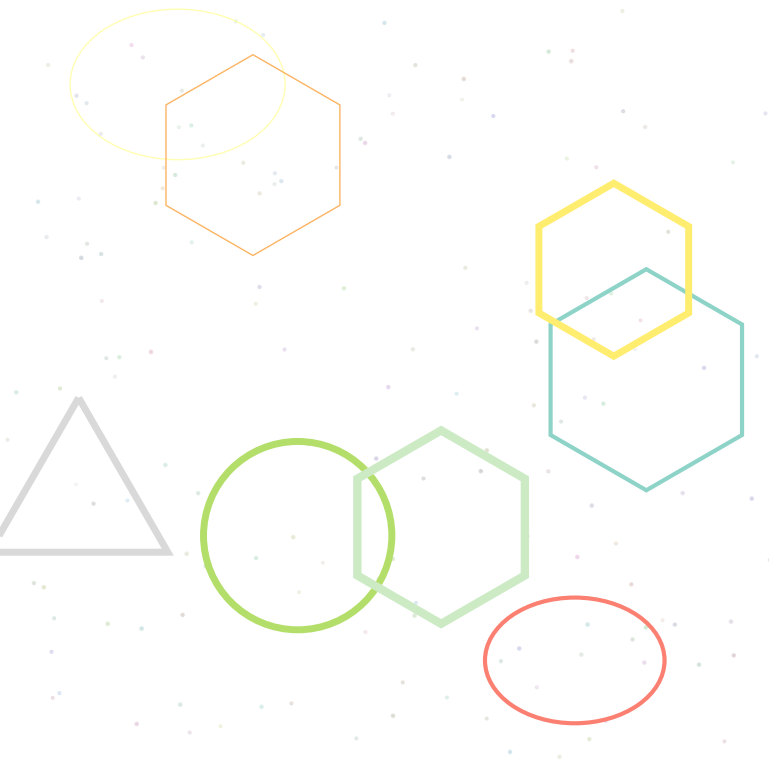[{"shape": "hexagon", "thickness": 1.5, "radius": 0.72, "center": [0.839, 0.507]}, {"shape": "oval", "thickness": 0.5, "radius": 0.7, "center": [0.231, 0.89]}, {"shape": "oval", "thickness": 1.5, "radius": 0.58, "center": [0.746, 0.142]}, {"shape": "hexagon", "thickness": 0.5, "radius": 0.65, "center": [0.328, 0.799]}, {"shape": "circle", "thickness": 2.5, "radius": 0.61, "center": [0.387, 0.304]}, {"shape": "triangle", "thickness": 2.5, "radius": 0.67, "center": [0.102, 0.35]}, {"shape": "hexagon", "thickness": 3, "radius": 0.63, "center": [0.573, 0.315]}, {"shape": "hexagon", "thickness": 2.5, "radius": 0.56, "center": [0.797, 0.65]}]